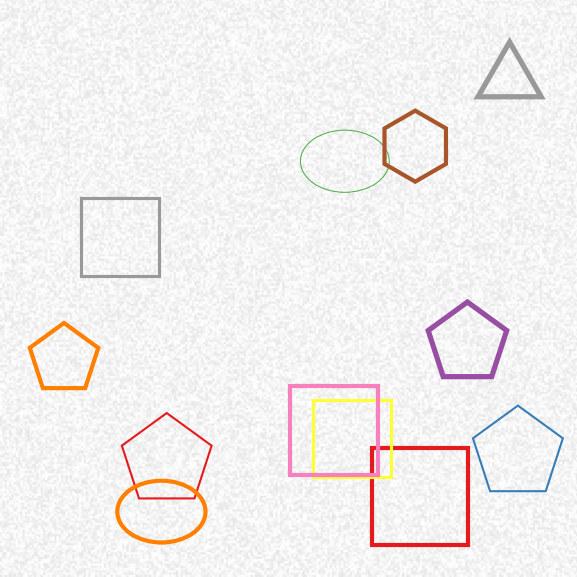[{"shape": "square", "thickness": 2, "radius": 0.42, "center": [0.727, 0.139]}, {"shape": "pentagon", "thickness": 1, "radius": 0.41, "center": [0.289, 0.202]}, {"shape": "pentagon", "thickness": 1, "radius": 0.41, "center": [0.897, 0.215]}, {"shape": "oval", "thickness": 0.5, "radius": 0.38, "center": [0.597, 0.72]}, {"shape": "pentagon", "thickness": 2.5, "radius": 0.36, "center": [0.809, 0.405]}, {"shape": "pentagon", "thickness": 2, "radius": 0.31, "center": [0.111, 0.378]}, {"shape": "oval", "thickness": 2, "radius": 0.38, "center": [0.279, 0.113]}, {"shape": "square", "thickness": 1.5, "radius": 0.33, "center": [0.61, 0.24]}, {"shape": "hexagon", "thickness": 2, "radius": 0.31, "center": [0.719, 0.746]}, {"shape": "square", "thickness": 2, "radius": 0.38, "center": [0.579, 0.254]}, {"shape": "triangle", "thickness": 2.5, "radius": 0.32, "center": [0.882, 0.863]}, {"shape": "square", "thickness": 1.5, "radius": 0.34, "center": [0.208, 0.588]}]